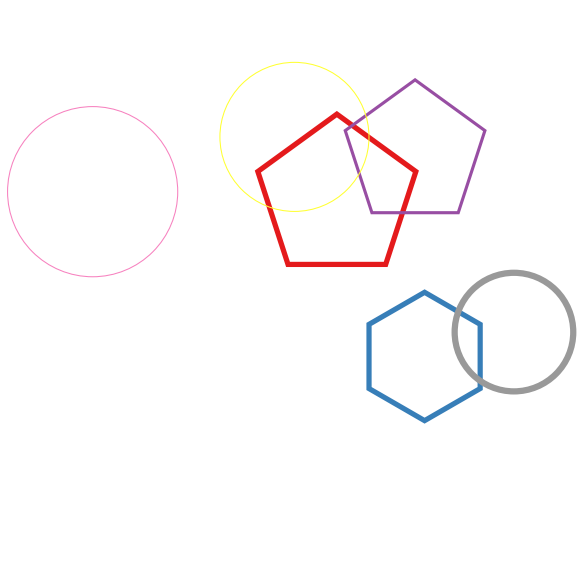[{"shape": "pentagon", "thickness": 2.5, "radius": 0.72, "center": [0.583, 0.658]}, {"shape": "hexagon", "thickness": 2.5, "radius": 0.56, "center": [0.735, 0.382]}, {"shape": "pentagon", "thickness": 1.5, "radius": 0.64, "center": [0.719, 0.734]}, {"shape": "circle", "thickness": 0.5, "radius": 0.65, "center": [0.51, 0.762]}, {"shape": "circle", "thickness": 0.5, "radius": 0.74, "center": [0.16, 0.667]}, {"shape": "circle", "thickness": 3, "radius": 0.51, "center": [0.89, 0.424]}]